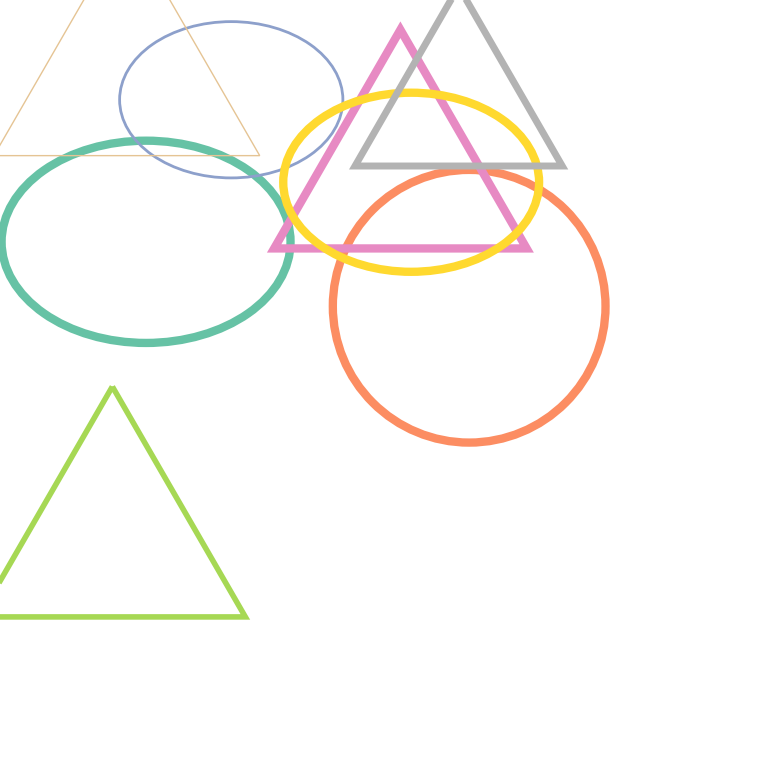[{"shape": "oval", "thickness": 3, "radius": 0.94, "center": [0.19, 0.686]}, {"shape": "circle", "thickness": 3, "radius": 0.89, "center": [0.609, 0.602]}, {"shape": "oval", "thickness": 1, "radius": 0.72, "center": [0.3, 0.87]}, {"shape": "triangle", "thickness": 3, "radius": 0.95, "center": [0.52, 0.772]}, {"shape": "triangle", "thickness": 2, "radius": 1.0, "center": [0.146, 0.299]}, {"shape": "oval", "thickness": 3, "radius": 0.83, "center": [0.534, 0.763]}, {"shape": "triangle", "thickness": 0.5, "radius": 1.0, "center": [0.165, 0.898]}, {"shape": "triangle", "thickness": 2.5, "radius": 0.78, "center": [0.596, 0.862]}]